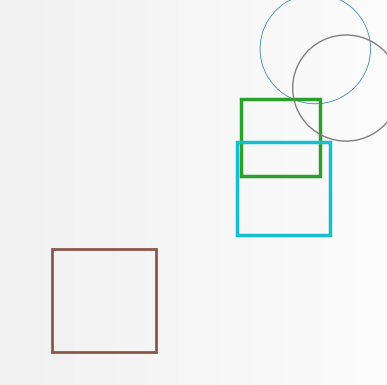[{"shape": "circle", "thickness": 0.5, "radius": 0.71, "center": [0.814, 0.873]}, {"shape": "square", "thickness": 2.5, "radius": 0.5, "center": [0.724, 0.643]}, {"shape": "square", "thickness": 2, "radius": 0.67, "center": [0.267, 0.22]}, {"shape": "circle", "thickness": 1, "radius": 0.69, "center": [0.893, 0.771]}, {"shape": "square", "thickness": 2.5, "radius": 0.6, "center": [0.732, 0.511]}]